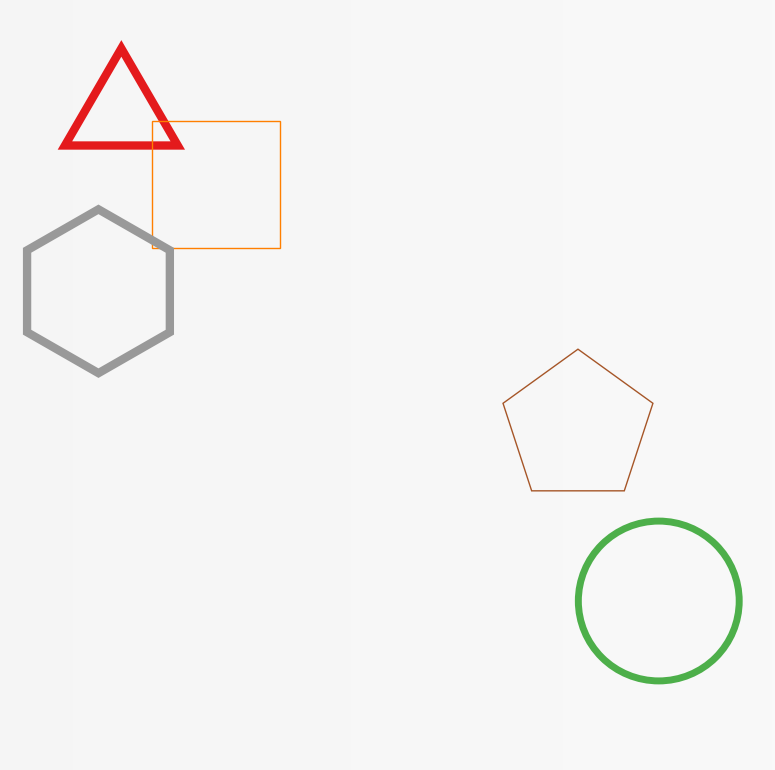[{"shape": "triangle", "thickness": 3, "radius": 0.42, "center": [0.157, 0.853]}, {"shape": "circle", "thickness": 2.5, "radius": 0.52, "center": [0.85, 0.219]}, {"shape": "square", "thickness": 0.5, "radius": 0.41, "center": [0.278, 0.76]}, {"shape": "pentagon", "thickness": 0.5, "radius": 0.51, "center": [0.746, 0.445]}, {"shape": "hexagon", "thickness": 3, "radius": 0.53, "center": [0.127, 0.622]}]